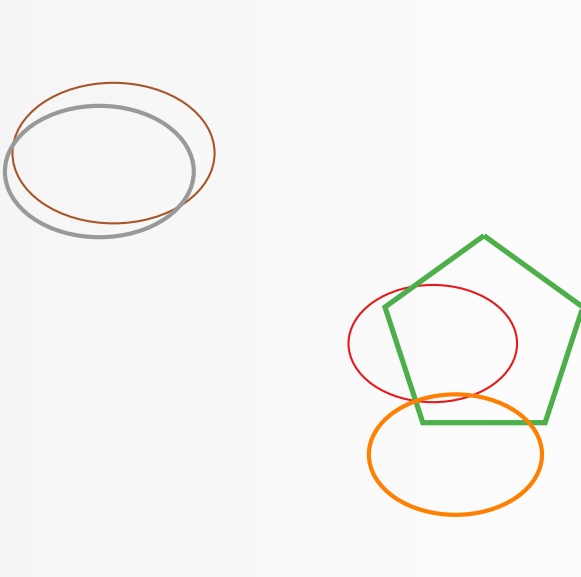[{"shape": "oval", "thickness": 1, "radius": 0.72, "center": [0.745, 0.404]}, {"shape": "pentagon", "thickness": 2.5, "radius": 0.9, "center": [0.833, 0.412]}, {"shape": "oval", "thickness": 2, "radius": 0.74, "center": [0.784, 0.212]}, {"shape": "oval", "thickness": 1, "radius": 0.87, "center": [0.195, 0.734]}, {"shape": "oval", "thickness": 2, "radius": 0.81, "center": [0.171, 0.702]}]